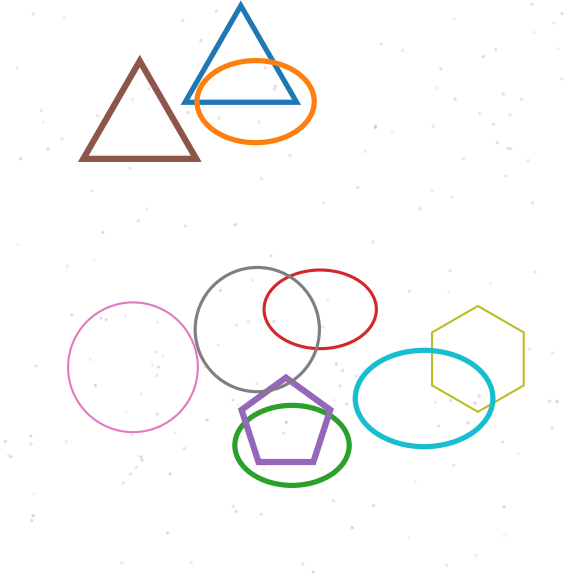[{"shape": "triangle", "thickness": 2.5, "radius": 0.56, "center": [0.417, 0.878]}, {"shape": "oval", "thickness": 2.5, "radius": 0.51, "center": [0.443, 0.823]}, {"shape": "oval", "thickness": 2.5, "radius": 0.49, "center": [0.506, 0.228]}, {"shape": "oval", "thickness": 1.5, "radius": 0.49, "center": [0.554, 0.463]}, {"shape": "pentagon", "thickness": 3, "radius": 0.4, "center": [0.495, 0.264]}, {"shape": "triangle", "thickness": 3, "radius": 0.56, "center": [0.242, 0.781]}, {"shape": "circle", "thickness": 1, "radius": 0.56, "center": [0.23, 0.363]}, {"shape": "circle", "thickness": 1.5, "radius": 0.54, "center": [0.446, 0.428]}, {"shape": "hexagon", "thickness": 1, "radius": 0.46, "center": [0.828, 0.378]}, {"shape": "oval", "thickness": 2.5, "radius": 0.6, "center": [0.734, 0.309]}]